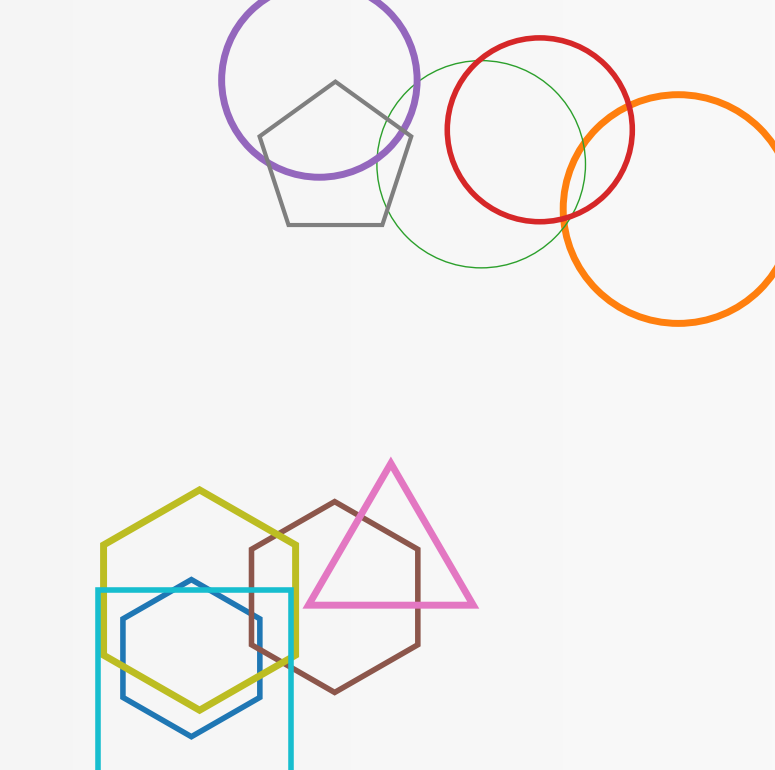[{"shape": "hexagon", "thickness": 2, "radius": 0.51, "center": [0.247, 0.145]}, {"shape": "circle", "thickness": 2.5, "radius": 0.74, "center": [0.875, 0.729]}, {"shape": "circle", "thickness": 0.5, "radius": 0.67, "center": [0.621, 0.787]}, {"shape": "circle", "thickness": 2, "radius": 0.6, "center": [0.697, 0.831]}, {"shape": "circle", "thickness": 2.5, "radius": 0.63, "center": [0.412, 0.896]}, {"shape": "hexagon", "thickness": 2, "radius": 0.62, "center": [0.432, 0.225]}, {"shape": "triangle", "thickness": 2.5, "radius": 0.61, "center": [0.504, 0.275]}, {"shape": "pentagon", "thickness": 1.5, "radius": 0.51, "center": [0.433, 0.791]}, {"shape": "hexagon", "thickness": 2.5, "radius": 0.72, "center": [0.258, 0.221]}, {"shape": "square", "thickness": 2, "radius": 0.62, "center": [0.251, 0.11]}]